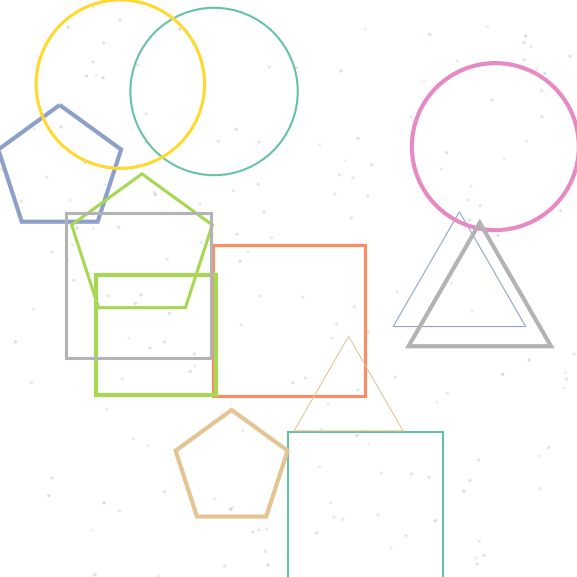[{"shape": "square", "thickness": 1, "radius": 0.67, "center": [0.633, 0.117]}, {"shape": "circle", "thickness": 1, "radius": 0.72, "center": [0.371, 0.841]}, {"shape": "square", "thickness": 1.5, "radius": 0.65, "center": [0.5, 0.444]}, {"shape": "triangle", "thickness": 0.5, "radius": 0.66, "center": [0.796, 0.5]}, {"shape": "pentagon", "thickness": 2, "radius": 0.56, "center": [0.103, 0.706]}, {"shape": "circle", "thickness": 2, "radius": 0.72, "center": [0.858, 0.745]}, {"shape": "pentagon", "thickness": 1.5, "radius": 0.64, "center": [0.246, 0.57]}, {"shape": "square", "thickness": 2, "radius": 0.52, "center": [0.271, 0.419]}, {"shape": "circle", "thickness": 1.5, "radius": 0.73, "center": [0.208, 0.853]}, {"shape": "pentagon", "thickness": 2, "radius": 0.51, "center": [0.401, 0.187]}, {"shape": "triangle", "thickness": 0.5, "radius": 0.55, "center": [0.604, 0.308]}, {"shape": "square", "thickness": 1.5, "radius": 0.63, "center": [0.239, 0.505]}, {"shape": "triangle", "thickness": 2, "radius": 0.71, "center": [0.831, 0.471]}]